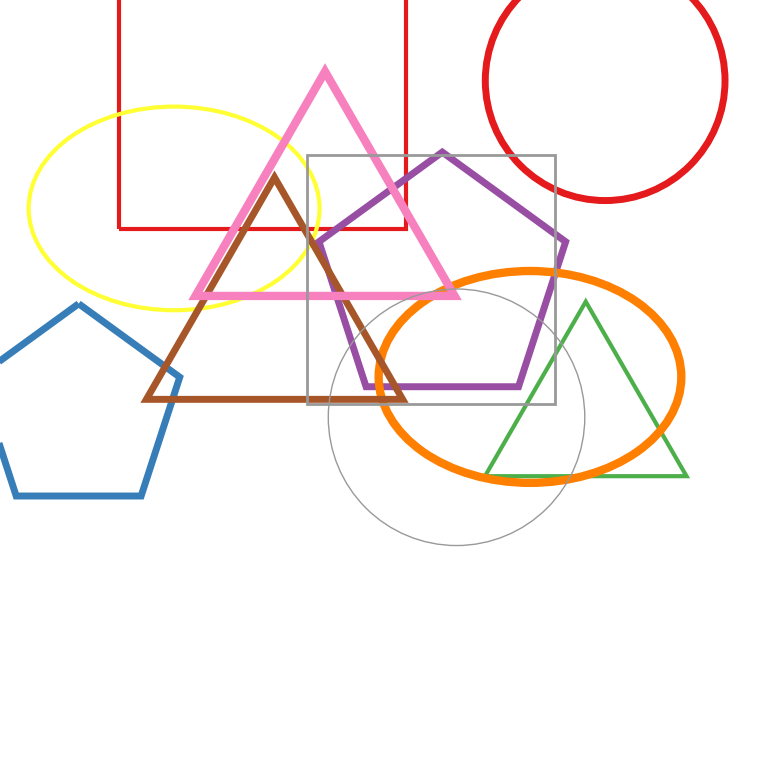[{"shape": "circle", "thickness": 2.5, "radius": 0.78, "center": [0.786, 0.895]}, {"shape": "square", "thickness": 1.5, "radius": 0.93, "center": [0.341, 0.889]}, {"shape": "pentagon", "thickness": 2.5, "radius": 0.69, "center": [0.102, 0.468]}, {"shape": "triangle", "thickness": 1.5, "radius": 0.76, "center": [0.761, 0.457]}, {"shape": "pentagon", "thickness": 2.5, "radius": 0.84, "center": [0.574, 0.634]}, {"shape": "oval", "thickness": 3, "radius": 0.98, "center": [0.688, 0.51]}, {"shape": "oval", "thickness": 1.5, "radius": 0.94, "center": [0.226, 0.729]}, {"shape": "triangle", "thickness": 2.5, "radius": 0.96, "center": [0.357, 0.577]}, {"shape": "triangle", "thickness": 3, "radius": 0.97, "center": [0.422, 0.713]}, {"shape": "circle", "thickness": 0.5, "radius": 0.83, "center": [0.593, 0.458]}, {"shape": "square", "thickness": 1, "radius": 0.81, "center": [0.56, 0.637]}]